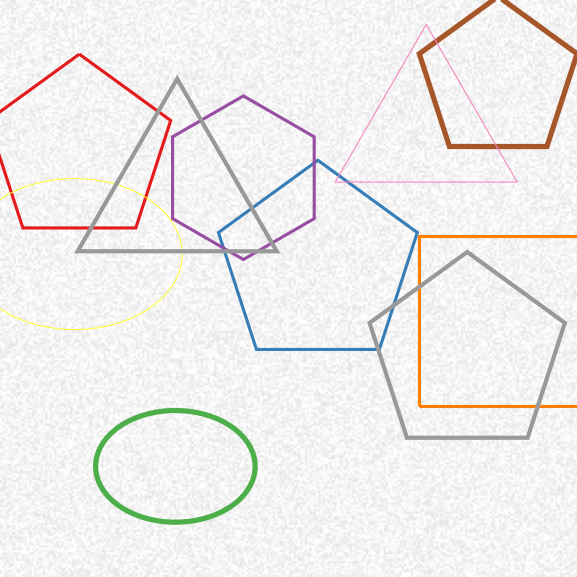[{"shape": "pentagon", "thickness": 1.5, "radius": 0.83, "center": [0.137, 0.739]}, {"shape": "pentagon", "thickness": 1.5, "radius": 0.91, "center": [0.55, 0.541]}, {"shape": "oval", "thickness": 2.5, "radius": 0.69, "center": [0.304, 0.192]}, {"shape": "hexagon", "thickness": 1.5, "radius": 0.71, "center": [0.421, 0.691]}, {"shape": "square", "thickness": 1.5, "radius": 0.74, "center": [0.872, 0.444]}, {"shape": "oval", "thickness": 0.5, "radius": 0.93, "center": [0.129, 0.559]}, {"shape": "pentagon", "thickness": 2.5, "radius": 0.72, "center": [0.863, 0.862]}, {"shape": "triangle", "thickness": 0.5, "radius": 0.91, "center": [0.738, 0.775]}, {"shape": "pentagon", "thickness": 2, "radius": 0.89, "center": [0.809, 0.385]}, {"shape": "triangle", "thickness": 2, "radius": 1.0, "center": [0.307, 0.664]}]